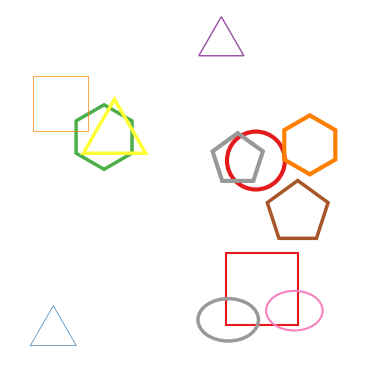[{"shape": "square", "thickness": 1.5, "radius": 0.47, "center": [0.68, 0.25]}, {"shape": "circle", "thickness": 3, "radius": 0.38, "center": [0.665, 0.583]}, {"shape": "triangle", "thickness": 0.5, "radius": 0.35, "center": [0.138, 0.137]}, {"shape": "hexagon", "thickness": 2.5, "radius": 0.42, "center": [0.27, 0.644]}, {"shape": "triangle", "thickness": 1, "radius": 0.34, "center": [0.575, 0.889]}, {"shape": "square", "thickness": 0.5, "radius": 0.36, "center": [0.157, 0.731]}, {"shape": "hexagon", "thickness": 3, "radius": 0.38, "center": [0.805, 0.624]}, {"shape": "triangle", "thickness": 2.5, "radius": 0.47, "center": [0.297, 0.649]}, {"shape": "pentagon", "thickness": 2.5, "radius": 0.41, "center": [0.773, 0.448]}, {"shape": "oval", "thickness": 1.5, "radius": 0.37, "center": [0.765, 0.193]}, {"shape": "oval", "thickness": 2.5, "radius": 0.39, "center": [0.593, 0.169]}, {"shape": "pentagon", "thickness": 3, "radius": 0.34, "center": [0.618, 0.586]}]